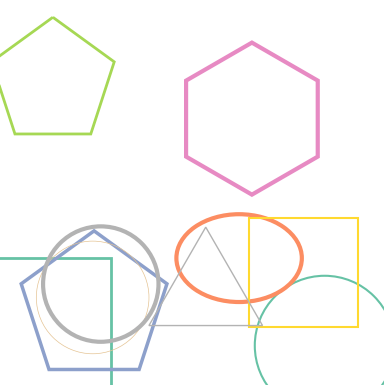[{"shape": "square", "thickness": 2, "radius": 0.92, "center": [0.105, 0.147]}, {"shape": "circle", "thickness": 1.5, "radius": 0.91, "center": [0.843, 0.102]}, {"shape": "oval", "thickness": 3, "radius": 0.81, "center": [0.621, 0.33]}, {"shape": "pentagon", "thickness": 2.5, "radius": 1.0, "center": [0.244, 0.201]}, {"shape": "hexagon", "thickness": 3, "radius": 0.99, "center": [0.654, 0.692]}, {"shape": "pentagon", "thickness": 2, "radius": 0.84, "center": [0.137, 0.788]}, {"shape": "square", "thickness": 1.5, "radius": 0.71, "center": [0.788, 0.293]}, {"shape": "circle", "thickness": 0.5, "radius": 0.73, "center": [0.241, 0.227]}, {"shape": "triangle", "thickness": 1, "radius": 0.85, "center": [0.534, 0.24]}, {"shape": "circle", "thickness": 3, "radius": 0.75, "center": [0.262, 0.262]}]